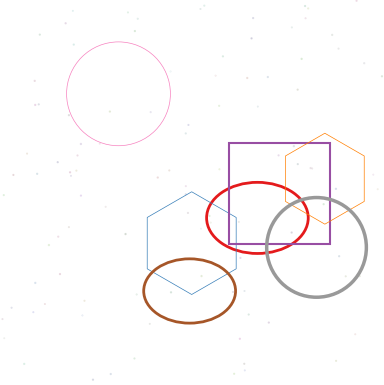[{"shape": "oval", "thickness": 2, "radius": 0.66, "center": [0.669, 0.434]}, {"shape": "hexagon", "thickness": 0.5, "radius": 0.67, "center": [0.498, 0.368]}, {"shape": "square", "thickness": 1.5, "radius": 0.66, "center": [0.726, 0.497]}, {"shape": "hexagon", "thickness": 0.5, "radius": 0.59, "center": [0.844, 0.536]}, {"shape": "oval", "thickness": 2, "radius": 0.6, "center": [0.493, 0.244]}, {"shape": "circle", "thickness": 0.5, "radius": 0.67, "center": [0.308, 0.756]}, {"shape": "circle", "thickness": 2.5, "radius": 0.65, "center": [0.822, 0.357]}]